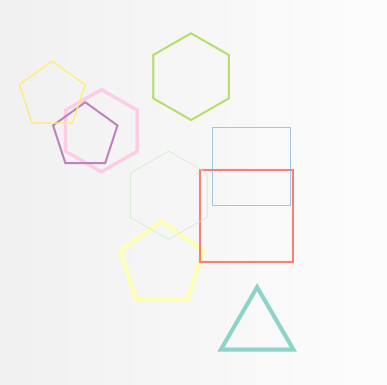[{"shape": "triangle", "thickness": 3, "radius": 0.54, "center": [0.664, 0.146]}, {"shape": "pentagon", "thickness": 3, "radius": 0.56, "center": [0.417, 0.314]}, {"shape": "square", "thickness": 1.5, "radius": 0.6, "center": [0.636, 0.438]}, {"shape": "square", "thickness": 0.5, "radius": 0.5, "center": [0.648, 0.569]}, {"shape": "hexagon", "thickness": 1.5, "radius": 0.56, "center": [0.493, 0.801]}, {"shape": "hexagon", "thickness": 2.5, "radius": 0.53, "center": [0.262, 0.66]}, {"shape": "pentagon", "thickness": 1.5, "radius": 0.44, "center": [0.22, 0.647]}, {"shape": "hexagon", "thickness": 0.5, "radius": 0.57, "center": [0.435, 0.493]}, {"shape": "pentagon", "thickness": 1, "radius": 0.45, "center": [0.135, 0.752]}]